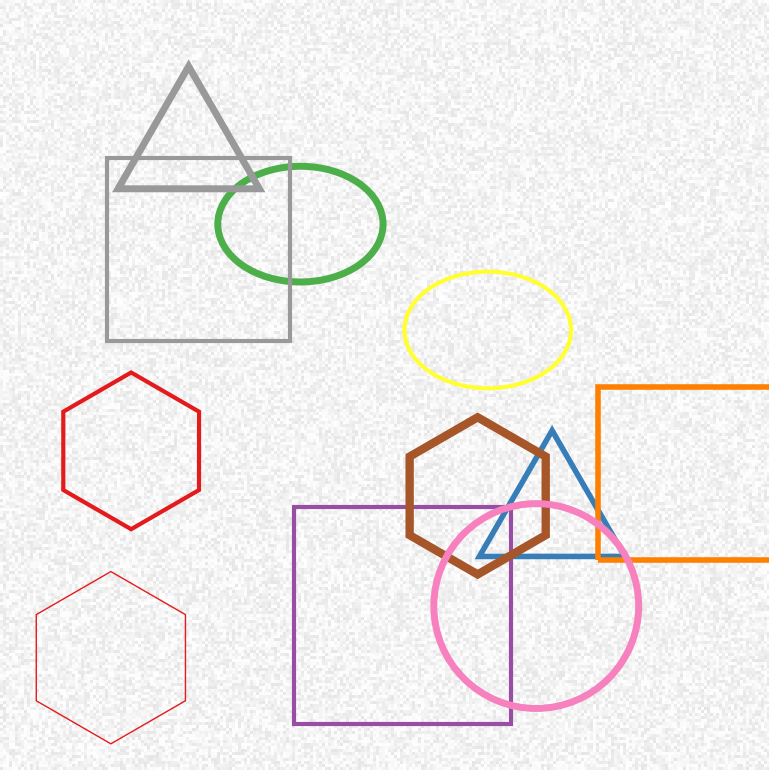[{"shape": "hexagon", "thickness": 1.5, "radius": 0.51, "center": [0.17, 0.414]}, {"shape": "hexagon", "thickness": 0.5, "radius": 0.56, "center": [0.144, 0.146]}, {"shape": "triangle", "thickness": 2, "radius": 0.55, "center": [0.717, 0.332]}, {"shape": "oval", "thickness": 2.5, "radius": 0.54, "center": [0.39, 0.709]}, {"shape": "square", "thickness": 1.5, "radius": 0.7, "center": [0.523, 0.201]}, {"shape": "square", "thickness": 2, "radius": 0.56, "center": [0.889, 0.385]}, {"shape": "oval", "thickness": 1.5, "radius": 0.54, "center": [0.633, 0.571]}, {"shape": "hexagon", "thickness": 3, "radius": 0.51, "center": [0.62, 0.356]}, {"shape": "circle", "thickness": 2.5, "radius": 0.67, "center": [0.696, 0.213]}, {"shape": "square", "thickness": 1.5, "radius": 0.59, "center": [0.258, 0.676]}, {"shape": "triangle", "thickness": 2.5, "radius": 0.53, "center": [0.245, 0.808]}]